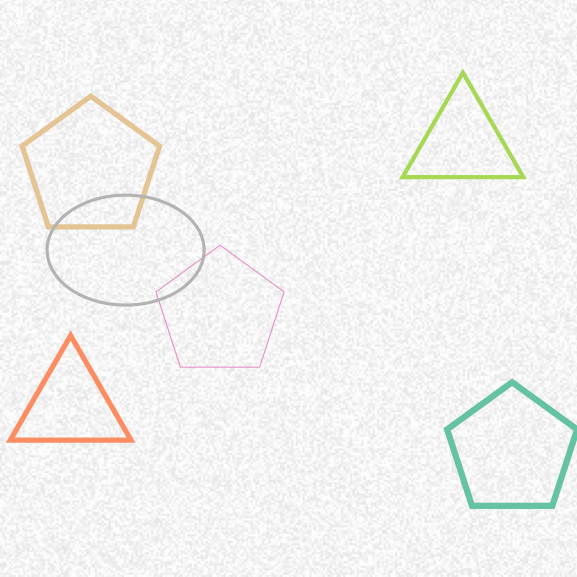[{"shape": "pentagon", "thickness": 3, "radius": 0.59, "center": [0.887, 0.219]}, {"shape": "triangle", "thickness": 2.5, "radius": 0.6, "center": [0.122, 0.297]}, {"shape": "pentagon", "thickness": 0.5, "radius": 0.58, "center": [0.381, 0.458]}, {"shape": "triangle", "thickness": 2, "radius": 0.6, "center": [0.802, 0.753]}, {"shape": "pentagon", "thickness": 2.5, "radius": 0.63, "center": [0.157, 0.707]}, {"shape": "oval", "thickness": 1.5, "radius": 0.68, "center": [0.218, 0.566]}]